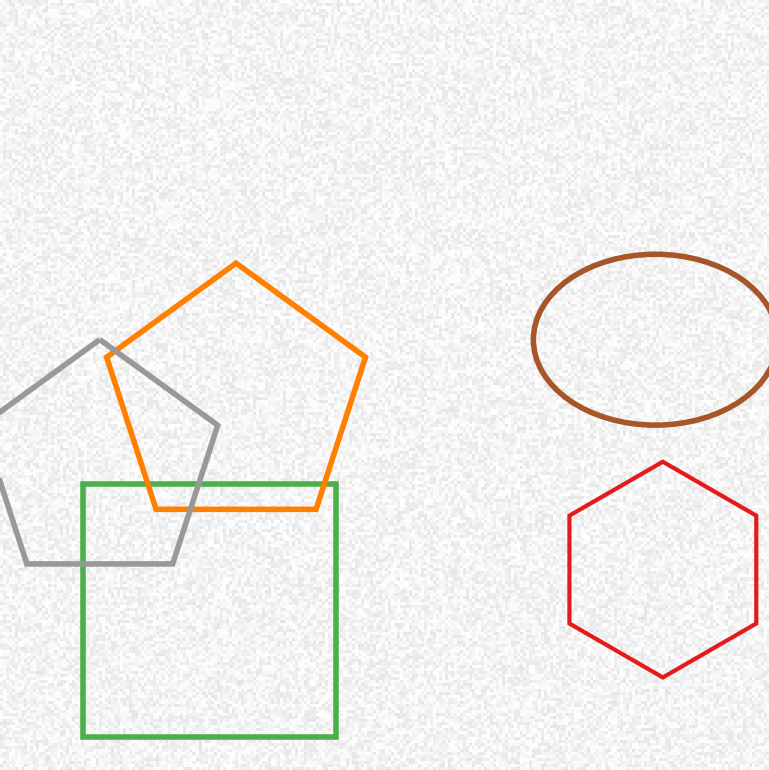[{"shape": "hexagon", "thickness": 1.5, "radius": 0.7, "center": [0.861, 0.26]}, {"shape": "square", "thickness": 2, "radius": 0.82, "center": [0.272, 0.207]}, {"shape": "pentagon", "thickness": 2, "radius": 0.88, "center": [0.307, 0.482]}, {"shape": "oval", "thickness": 2, "radius": 0.79, "center": [0.851, 0.559]}, {"shape": "pentagon", "thickness": 2, "radius": 0.81, "center": [0.13, 0.398]}]